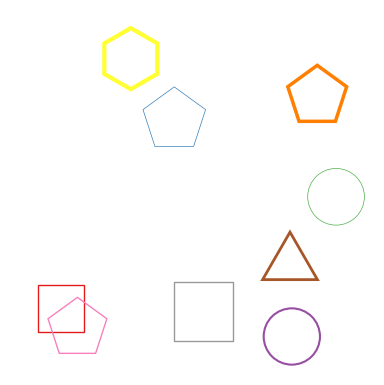[{"shape": "square", "thickness": 1, "radius": 0.3, "center": [0.158, 0.198]}, {"shape": "pentagon", "thickness": 0.5, "radius": 0.43, "center": [0.453, 0.689]}, {"shape": "circle", "thickness": 0.5, "radius": 0.37, "center": [0.873, 0.489]}, {"shape": "circle", "thickness": 1.5, "radius": 0.37, "center": [0.758, 0.126]}, {"shape": "pentagon", "thickness": 2.5, "radius": 0.4, "center": [0.824, 0.75]}, {"shape": "hexagon", "thickness": 3, "radius": 0.4, "center": [0.34, 0.848]}, {"shape": "triangle", "thickness": 2, "radius": 0.41, "center": [0.753, 0.315]}, {"shape": "pentagon", "thickness": 1, "radius": 0.4, "center": [0.201, 0.147]}, {"shape": "square", "thickness": 1, "radius": 0.38, "center": [0.528, 0.191]}]